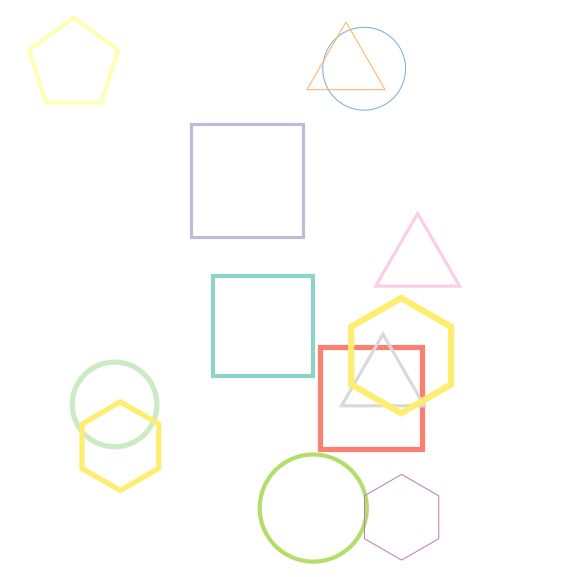[{"shape": "square", "thickness": 2, "radius": 0.43, "center": [0.455, 0.434]}, {"shape": "pentagon", "thickness": 2, "radius": 0.41, "center": [0.128, 0.887]}, {"shape": "square", "thickness": 1.5, "radius": 0.49, "center": [0.428, 0.687]}, {"shape": "square", "thickness": 2.5, "radius": 0.45, "center": [0.642, 0.31]}, {"shape": "circle", "thickness": 0.5, "radius": 0.36, "center": [0.631, 0.88]}, {"shape": "triangle", "thickness": 0.5, "radius": 0.39, "center": [0.599, 0.883]}, {"shape": "circle", "thickness": 2, "radius": 0.46, "center": [0.542, 0.119]}, {"shape": "triangle", "thickness": 1.5, "radius": 0.42, "center": [0.723, 0.546]}, {"shape": "triangle", "thickness": 1.5, "radius": 0.41, "center": [0.663, 0.338]}, {"shape": "hexagon", "thickness": 0.5, "radius": 0.37, "center": [0.695, 0.103]}, {"shape": "circle", "thickness": 2.5, "radius": 0.37, "center": [0.198, 0.299]}, {"shape": "hexagon", "thickness": 2.5, "radius": 0.38, "center": [0.208, 0.226]}, {"shape": "hexagon", "thickness": 3, "radius": 0.5, "center": [0.695, 0.383]}]